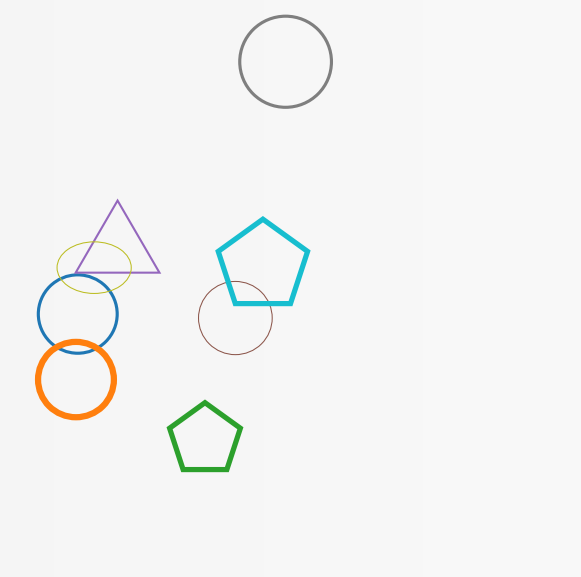[{"shape": "circle", "thickness": 1.5, "radius": 0.34, "center": [0.134, 0.455]}, {"shape": "circle", "thickness": 3, "radius": 0.33, "center": [0.131, 0.342]}, {"shape": "pentagon", "thickness": 2.5, "radius": 0.32, "center": [0.353, 0.238]}, {"shape": "triangle", "thickness": 1, "radius": 0.42, "center": [0.202, 0.569]}, {"shape": "circle", "thickness": 0.5, "radius": 0.32, "center": [0.405, 0.448]}, {"shape": "circle", "thickness": 1.5, "radius": 0.39, "center": [0.491, 0.892]}, {"shape": "oval", "thickness": 0.5, "radius": 0.32, "center": [0.162, 0.536]}, {"shape": "pentagon", "thickness": 2.5, "radius": 0.4, "center": [0.452, 0.539]}]